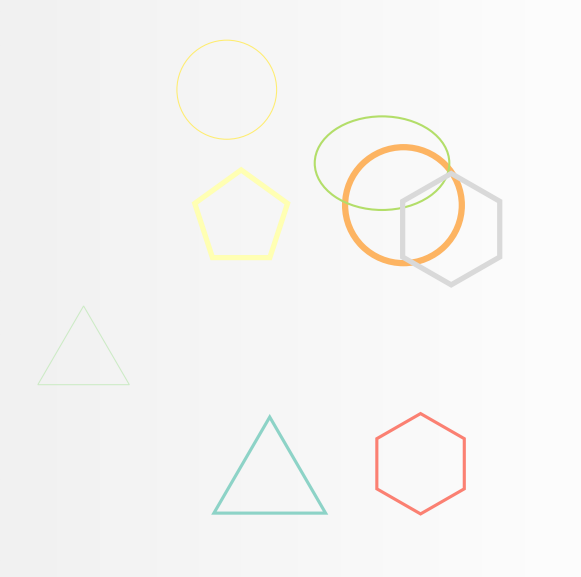[{"shape": "triangle", "thickness": 1.5, "radius": 0.55, "center": [0.464, 0.166]}, {"shape": "pentagon", "thickness": 2.5, "radius": 0.42, "center": [0.415, 0.621]}, {"shape": "hexagon", "thickness": 1.5, "radius": 0.43, "center": [0.724, 0.196]}, {"shape": "circle", "thickness": 3, "radius": 0.5, "center": [0.694, 0.644]}, {"shape": "oval", "thickness": 1, "radius": 0.58, "center": [0.657, 0.717]}, {"shape": "hexagon", "thickness": 2.5, "radius": 0.48, "center": [0.776, 0.602]}, {"shape": "triangle", "thickness": 0.5, "radius": 0.45, "center": [0.144, 0.378]}, {"shape": "circle", "thickness": 0.5, "radius": 0.43, "center": [0.39, 0.844]}]